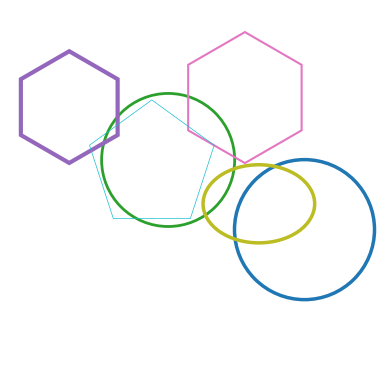[{"shape": "circle", "thickness": 2.5, "radius": 0.91, "center": [0.791, 0.404]}, {"shape": "circle", "thickness": 2, "radius": 0.86, "center": [0.437, 0.584]}, {"shape": "hexagon", "thickness": 3, "radius": 0.73, "center": [0.18, 0.722]}, {"shape": "hexagon", "thickness": 1.5, "radius": 0.85, "center": [0.636, 0.747]}, {"shape": "oval", "thickness": 2.5, "radius": 0.72, "center": [0.672, 0.471]}, {"shape": "pentagon", "thickness": 0.5, "radius": 0.85, "center": [0.394, 0.57]}]